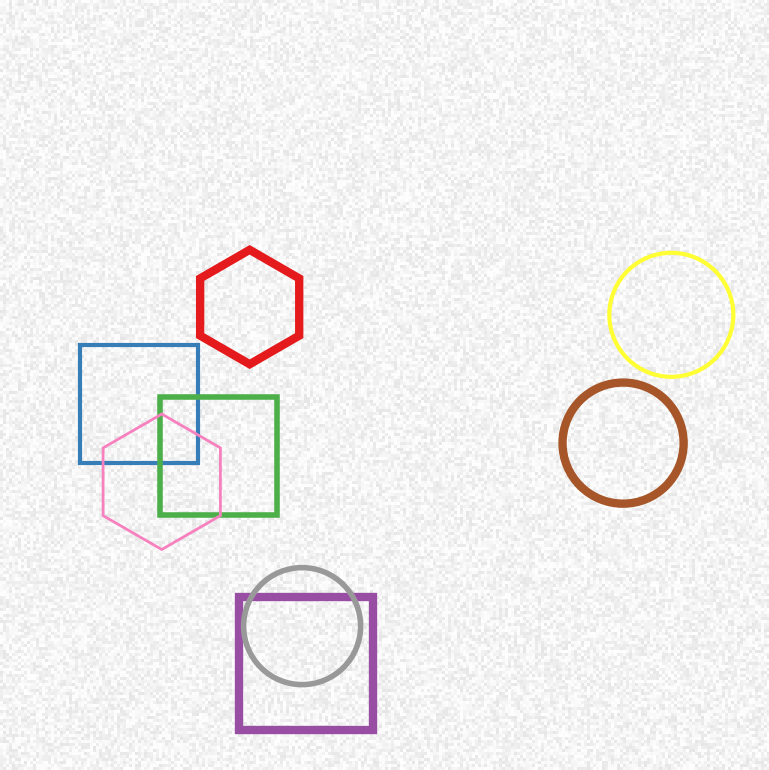[{"shape": "hexagon", "thickness": 3, "radius": 0.37, "center": [0.324, 0.601]}, {"shape": "square", "thickness": 1.5, "radius": 0.38, "center": [0.181, 0.475]}, {"shape": "square", "thickness": 2, "radius": 0.38, "center": [0.284, 0.408]}, {"shape": "square", "thickness": 3, "radius": 0.43, "center": [0.397, 0.138]}, {"shape": "circle", "thickness": 1.5, "radius": 0.4, "center": [0.872, 0.591]}, {"shape": "circle", "thickness": 3, "radius": 0.39, "center": [0.809, 0.425]}, {"shape": "hexagon", "thickness": 1, "radius": 0.44, "center": [0.21, 0.374]}, {"shape": "circle", "thickness": 2, "radius": 0.38, "center": [0.392, 0.187]}]